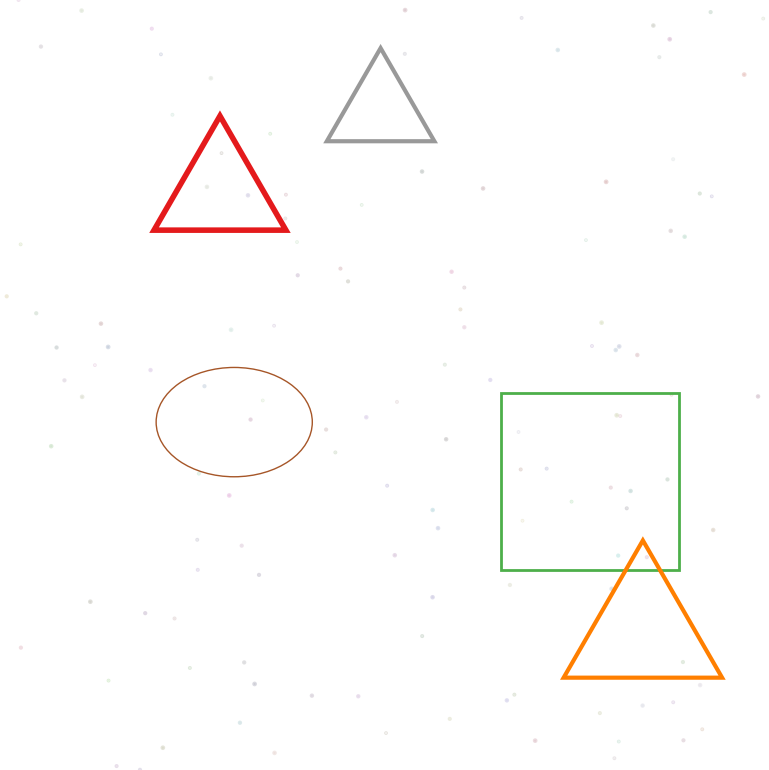[{"shape": "triangle", "thickness": 2, "radius": 0.49, "center": [0.286, 0.751]}, {"shape": "square", "thickness": 1, "radius": 0.58, "center": [0.766, 0.375]}, {"shape": "triangle", "thickness": 1.5, "radius": 0.59, "center": [0.835, 0.179]}, {"shape": "oval", "thickness": 0.5, "radius": 0.51, "center": [0.304, 0.452]}, {"shape": "triangle", "thickness": 1.5, "radius": 0.4, "center": [0.494, 0.857]}]